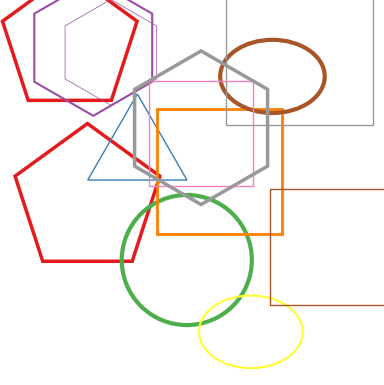[{"shape": "pentagon", "thickness": 2.5, "radius": 0.99, "center": [0.227, 0.481]}, {"shape": "pentagon", "thickness": 2.5, "radius": 0.92, "center": [0.181, 0.888]}, {"shape": "triangle", "thickness": 1, "radius": 0.74, "center": [0.357, 0.607]}, {"shape": "circle", "thickness": 3, "radius": 0.84, "center": [0.485, 0.325]}, {"shape": "hexagon", "thickness": 0.5, "radius": 0.69, "center": [0.288, 0.864]}, {"shape": "hexagon", "thickness": 1.5, "radius": 0.88, "center": [0.242, 0.876]}, {"shape": "square", "thickness": 2, "radius": 0.81, "center": [0.569, 0.554]}, {"shape": "oval", "thickness": 1.5, "radius": 0.67, "center": [0.651, 0.138]}, {"shape": "square", "thickness": 1, "radius": 0.75, "center": [0.852, 0.359]}, {"shape": "oval", "thickness": 3, "radius": 0.68, "center": [0.708, 0.802]}, {"shape": "square", "thickness": 1, "radius": 0.68, "center": [0.521, 0.654]}, {"shape": "square", "thickness": 1, "radius": 0.95, "center": [0.778, 0.865]}, {"shape": "hexagon", "thickness": 2.5, "radius": 1.0, "center": [0.522, 0.668]}]